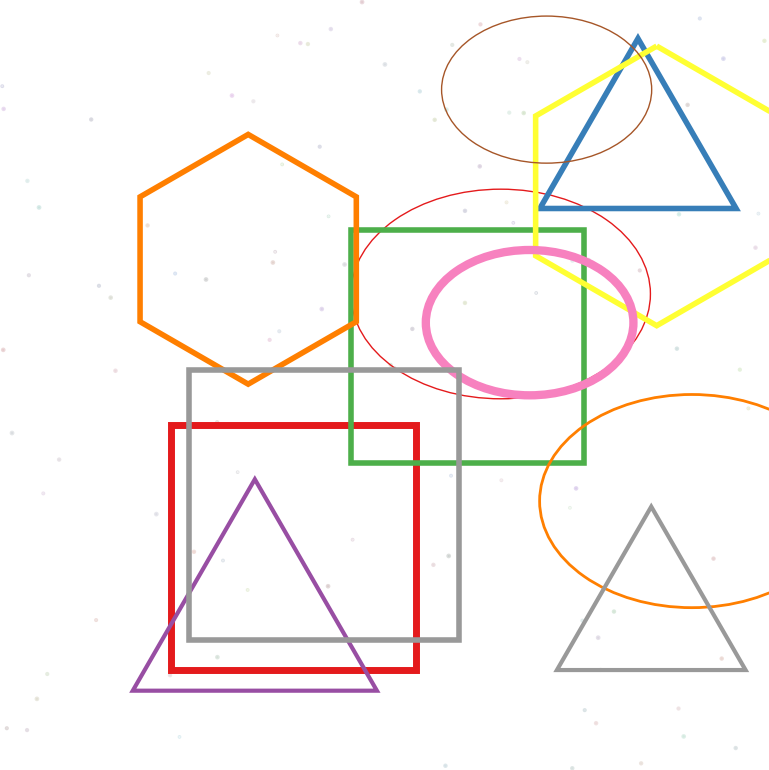[{"shape": "oval", "thickness": 0.5, "radius": 0.97, "center": [0.65, 0.618]}, {"shape": "square", "thickness": 2.5, "radius": 0.79, "center": [0.381, 0.289]}, {"shape": "triangle", "thickness": 2, "radius": 0.74, "center": [0.829, 0.803]}, {"shape": "square", "thickness": 2, "radius": 0.76, "center": [0.607, 0.55]}, {"shape": "triangle", "thickness": 1.5, "radius": 0.92, "center": [0.331, 0.195]}, {"shape": "oval", "thickness": 1, "radius": 0.99, "center": [0.899, 0.349]}, {"shape": "hexagon", "thickness": 2, "radius": 0.81, "center": [0.322, 0.663]}, {"shape": "hexagon", "thickness": 2, "radius": 0.91, "center": [0.853, 0.759]}, {"shape": "oval", "thickness": 0.5, "radius": 0.68, "center": [0.71, 0.884]}, {"shape": "oval", "thickness": 3, "radius": 0.67, "center": [0.688, 0.581]}, {"shape": "triangle", "thickness": 1.5, "radius": 0.71, "center": [0.846, 0.201]}, {"shape": "square", "thickness": 2, "radius": 0.88, "center": [0.421, 0.345]}]